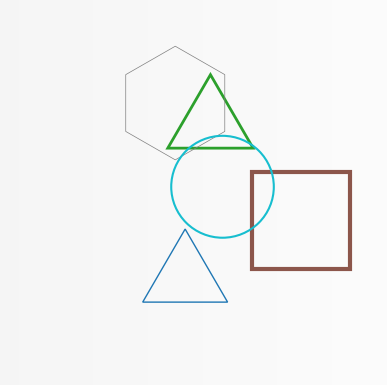[{"shape": "triangle", "thickness": 1, "radius": 0.63, "center": [0.478, 0.279]}, {"shape": "triangle", "thickness": 2, "radius": 0.64, "center": [0.543, 0.679]}, {"shape": "square", "thickness": 3, "radius": 0.63, "center": [0.777, 0.426]}, {"shape": "hexagon", "thickness": 0.5, "radius": 0.74, "center": [0.452, 0.732]}, {"shape": "circle", "thickness": 1.5, "radius": 0.66, "center": [0.574, 0.515]}]